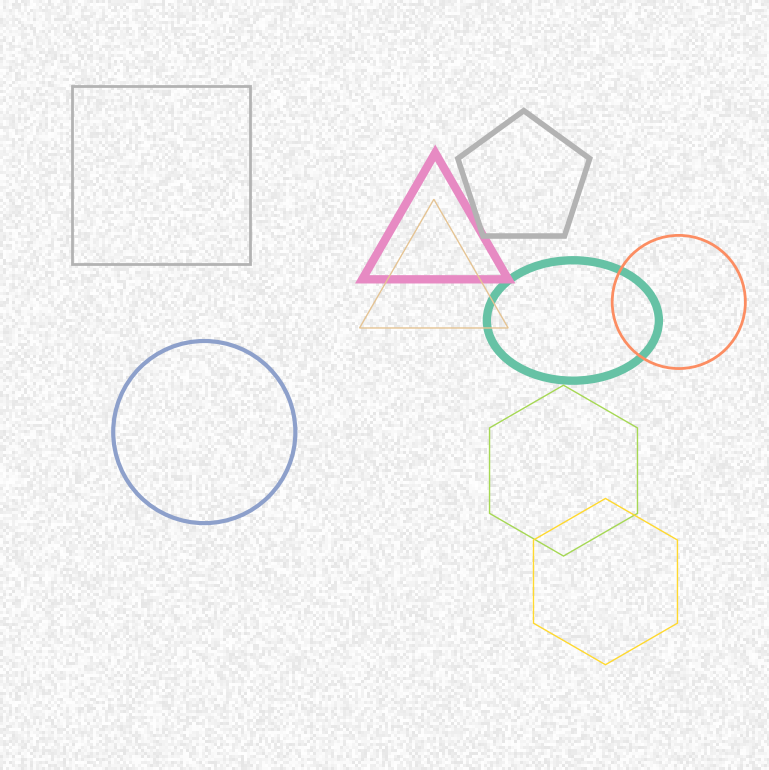[{"shape": "oval", "thickness": 3, "radius": 0.56, "center": [0.744, 0.584]}, {"shape": "circle", "thickness": 1, "radius": 0.43, "center": [0.882, 0.608]}, {"shape": "circle", "thickness": 1.5, "radius": 0.59, "center": [0.265, 0.439]}, {"shape": "triangle", "thickness": 3, "radius": 0.55, "center": [0.565, 0.692]}, {"shape": "hexagon", "thickness": 0.5, "radius": 0.55, "center": [0.732, 0.389]}, {"shape": "hexagon", "thickness": 0.5, "radius": 0.54, "center": [0.786, 0.245]}, {"shape": "triangle", "thickness": 0.5, "radius": 0.56, "center": [0.563, 0.63]}, {"shape": "square", "thickness": 1, "radius": 0.58, "center": [0.209, 0.773]}, {"shape": "pentagon", "thickness": 2, "radius": 0.45, "center": [0.68, 0.766]}]